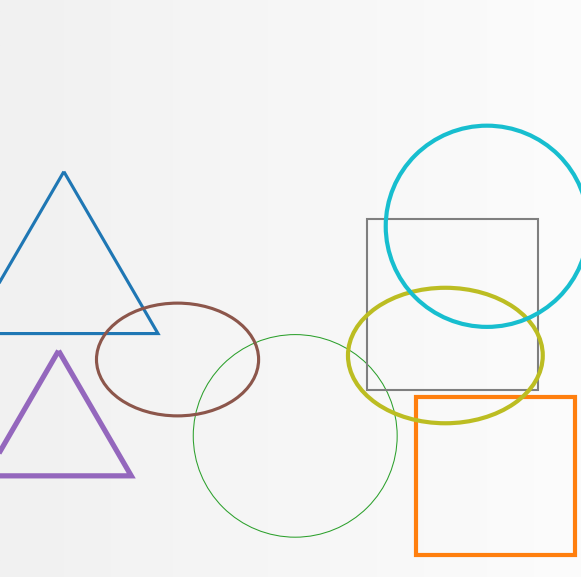[{"shape": "triangle", "thickness": 1.5, "radius": 0.93, "center": [0.11, 0.515]}, {"shape": "square", "thickness": 2, "radius": 0.68, "center": [0.852, 0.175]}, {"shape": "circle", "thickness": 0.5, "radius": 0.88, "center": [0.508, 0.244]}, {"shape": "triangle", "thickness": 2.5, "radius": 0.72, "center": [0.101, 0.247]}, {"shape": "oval", "thickness": 1.5, "radius": 0.7, "center": [0.305, 0.377]}, {"shape": "square", "thickness": 1, "radius": 0.74, "center": [0.778, 0.472]}, {"shape": "oval", "thickness": 2, "radius": 0.84, "center": [0.766, 0.384]}, {"shape": "circle", "thickness": 2, "radius": 0.87, "center": [0.838, 0.607]}]